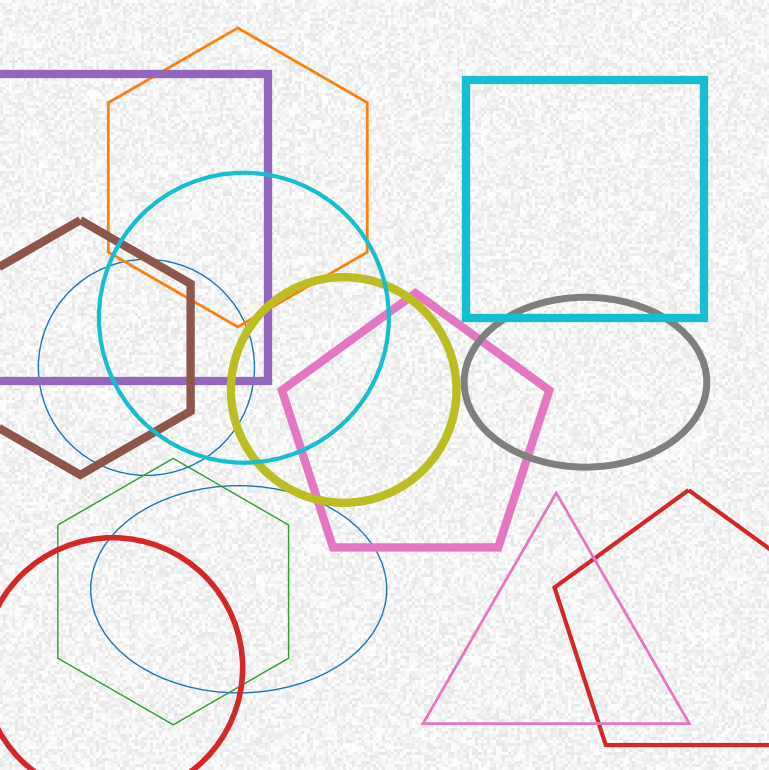[{"shape": "circle", "thickness": 0.5, "radius": 0.7, "center": [0.19, 0.523]}, {"shape": "oval", "thickness": 0.5, "radius": 0.96, "center": [0.31, 0.235]}, {"shape": "hexagon", "thickness": 1, "radius": 0.97, "center": [0.309, 0.77]}, {"shape": "hexagon", "thickness": 0.5, "radius": 0.87, "center": [0.225, 0.232]}, {"shape": "pentagon", "thickness": 1.5, "radius": 0.92, "center": [0.894, 0.181]}, {"shape": "circle", "thickness": 2, "radius": 0.84, "center": [0.146, 0.133]}, {"shape": "square", "thickness": 3, "radius": 1.0, "center": [0.149, 0.705]}, {"shape": "hexagon", "thickness": 3, "radius": 0.83, "center": [0.104, 0.549]}, {"shape": "triangle", "thickness": 1, "radius": 1.0, "center": [0.722, 0.16]}, {"shape": "pentagon", "thickness": 3, "radius": 0.91, "center": [0.54, 0.437]}, {"shape": "oval", "thickness": 2.5, "radius": 0.79, "center": [0.76, 0.504]}, {"shape": "circle", "thickness": 3, "radius": 0.73, "center": [0.446, 0.494]}, {"shape": "square", "thickness": 3, "radius": 0.77, "center": [0.76, 0.742]}, {"shape": "circle", "thickness": 1.5, "radius": 0.94, "center": [0.317, 0.587]}]